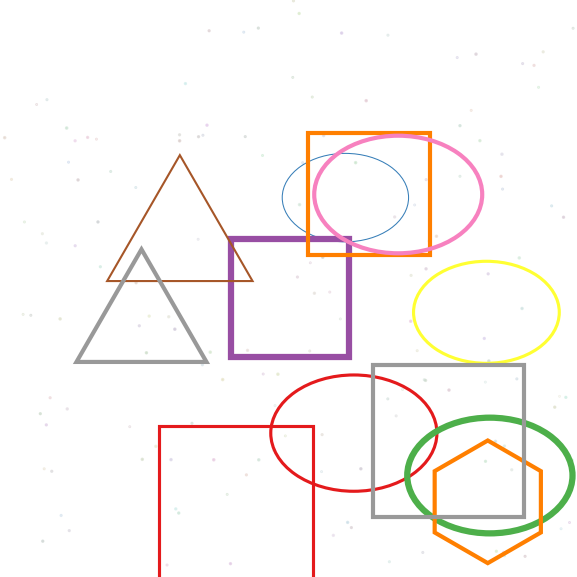[{"shape": "square", "thickness": 1.5, "radius": 0.67, "center": [0.409, 0.127]}, {"shape": "oval", "thickness": 1.5, "radius": 0.72, "center": [0.613, 0.249]}, {"shape": "oval", "thickness": 0.5, "radius": 0.55, "center": [0.598, 0.657]}, {"shape": "oval", "thickness": 3, "radius": 0.72, "center": [0.848, 0.176]}, {"shape": "square", "thickness": 3, "radius": 0.51, "center": [0.502, 0.483]}, {"shape": "square", "thickness": 2, "radius": 0.53, "center": [0.639, 0.663]}, {"shape": "hexagon", "thickness": 2, "radius": 0.53, "center": [0.845, 0.13]}, {"shape": "oval", "thickness": 1.5, "radius": 0.63, "center": [0.842, 0.458]}, {"shape": "triangle", "thickness": 1, "radius": 0.73, "center": [0.311, 0.585]}, {"shape": "oval", "thickness": 2, "radius": 0.73, "center": [0.69, 0.662]}, {"shape": "triangle", "thickness": 2, "radius": 0.65, "center": [0.245, 0.437]}, {"shape": "square", "thickness": 2, "radius": 0.65, "center": [0.777, 0.235]}]